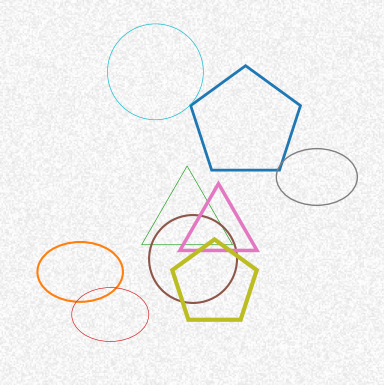[{"shape": "pentagon", "thickness": 2, "radius": 0.75, "center": [0.638, 0.679]}, {"shape": "oval", "thickness": 1.5, "radius": 0.56, "center": [0.208, 0.294]}, {"shape": "triangle", "thickness": 0.5, "radius": 0.68, "center": [0.486, 0.433]}, {"shape": "oval", "thickness": 0.5, "radius": 0.5, "center": [0.286, 0.183]}, {"shape": "circle", "thickness": 1.5, "radius": 0.57, "center": [0.501, 0.327]}, {"shape": "triangle", "thickness": 2.5, "radius": 0.58, "center": [0.567, 0.407]}, {"shape": "oval", "thickness": 1, "radius": 0.53, "center": [0.823, 0.54]}, {"shape": "pentagon", "thickness": 3, "radius": 0.58, "center": [0.557, 0.263]}, {"shape": "circle", "thickness": 0.5, "radius": 0.62, "center": [0.404, 0.813]}]